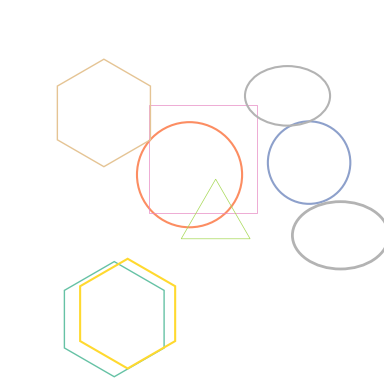[{"shape": "hexagon", "thickness": 1, "radius": 0.75, "center": [0.297, 0.171]}, {"shape": "circle", "thickness": 1.5, "radius": 0.68, "center": [0.492, 0.546]}, {"shape": "circle", "thickness": 1.5, "radius": 0.54, "center": [0.803, 0.578]}, {"shape": "square", "thickness": 0.5, "radius": 0.7, "center": [0.527, 0.588]}, {"shape": "triangle", "thickness": 0.5, "radius": 0.52, "center": [0.56, 0.431]}, {"shape": "hexagon", "thickness": 1.5, "radius": 0.71, "center": [0.332, 0.185]}, {"shape": "hexagon", "thickness": 1, "radius": 0.7, "center": [0.27, 0.707]}, {"shape": "oval", "thickness": 1.5, "radius": 0.55, "center": [0.747, 0.751]}, {"shape": "oval", "thickness": 2, "radius": 0.62, "center": [0.884, 0.389]}]